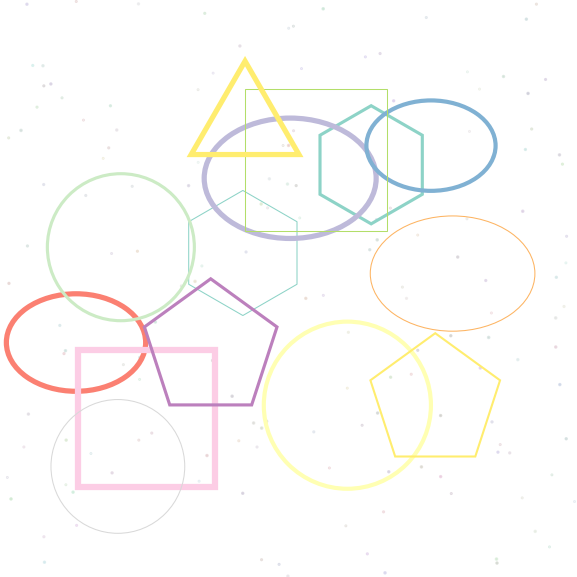[{"shape": "hexagon", "thickness": 1.5, "radius": 0.51, "center": [0.643, 0.714]}, {"shape": "hexagon", "thickness": 0.5, "radius": 0.54, "center": [0.421, 0.561]}, {"shape": "circle", "thickness": 2, "radius": 0.72, "center": [0.602, 0.297]}, {"shape": "oval", "thickness": 2.5, "radius": 0.74, "center": [0.502, 0.69]}, {"shape": "oval", "thickness": 2.5, "radius": 0.6, "center": [0.132, 0.406]}, {"shape": "oval", "thickness": 2, "radius": 0.56, "center": [0.746, 0.747]}, {"shape": "oval", "thickness": 0.5, "radius": 0.71, "center": [0.784, 0.525]}, {"shape": "square", "thickness": 0.5, "radius": 0.61, "center": [0.547, 0.722]}, {"shape": "square", "thickness": 3, "radius": 0.59, "center": [0.254, 0.274]}, {"shape": "circle", "thickness": 0.5, "radius": 0.58, "center": [0.204, 0.191]}, {"shape": "pentagon", "thickness": 1.5, "radius": 0.6, "center": [0.365, 0.396]}, {"shape": "circle", "thickness": 1.5, "radius": 0.64, "center": [0.209, 0.571]}, {"shape": "triangle", "thickness": 2.5, "radius": 0.54, "center": [0.424, 0.785]}, {"shape": "pentagon", "thickness": 1, "radius": 0.59, "center": [0.754, 0.304]}]